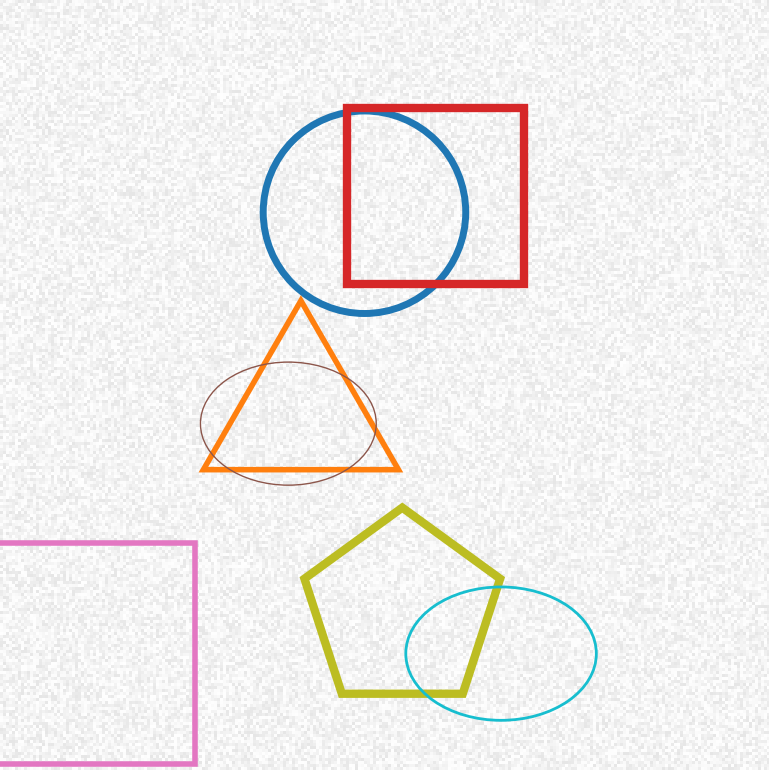[{"shape": "circle", "thickness": 2.5, "radius": 0.66, "center": [0.473, 0.724]}, {"shape": "triangle", "thickness": 2, "radius": 0.73, "center": [0.391, 0.463]}, {"shape": "square", "thickness": 3, "radius": 0.57, "center": [0.566, 0.745]}, {"shape": "oval", "thickness": 0.5, "radius": 0.57, "center": [0.374, 0.45]}, {"shape": "square", "thickness": 2, "radius": 0.72, "center": [0.109, 0.152]}, {"shape": "pentagon", "thickness": 3, "radius": 0.67, "center": [0.522, 0.207]}, {"shape": "oval", "thickness": 1, "radius": 0.62, "center": [0.651, 0.151]}]